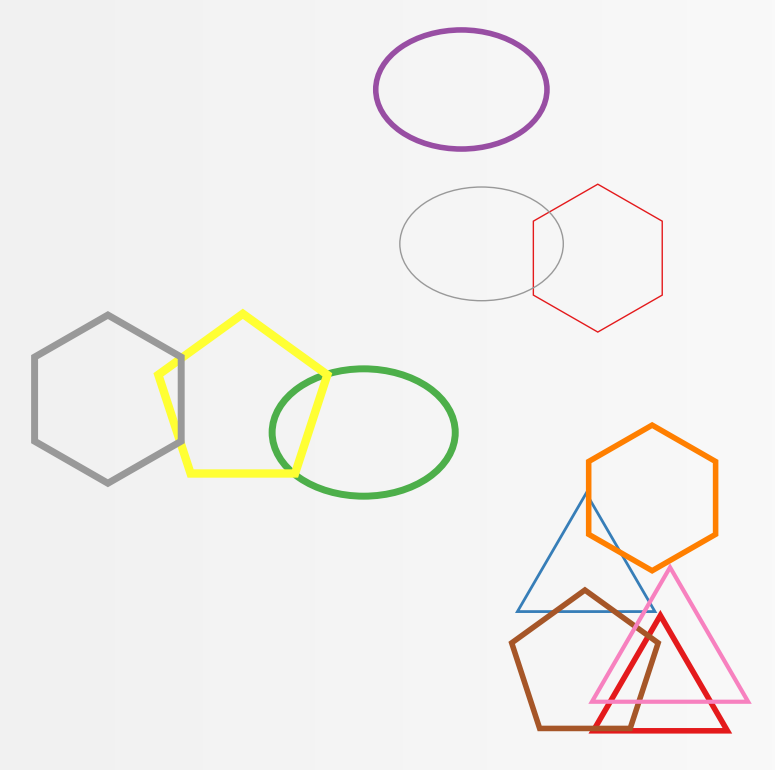[{"shape": "triangle", "thickness": 2, "radius": 0.5, "center": [0.852, 0.101]}, {"shape": "hexagon", "thickness": 0.5, "radius": 0.48, "center": [0.771, 0.665]}, {"shape": "triangle", "thickness": 1, "radius": 0.51, "center": [0.756, 0.257]}, {"shape": "oval", "thickness": 2.5, "radius": 0.59, "center": [0.469, 0.438]}, {"shape": "oval", "thickness": 2, "radius": 0.55, "center": [0.595, 0.884]}, {"shape": "hexagon", "thickness": 2, "radius": 0.47, "center": [0.841, 0.353]}, {"shape": "pentagon", "thickness": 3, "radius": 0.57, "center": [0.313, 0.478]}, {"shape": "pentagon", "thickness": 2, "radius": 0.5, "center": [0.755, 0.134]}, {"shape": "triangle", "thickness": 1.5, "radius": 0.58, "center": [0.865, 0.147]}, {"shape": "hexagon", "thickness": 2.5, "radius": 0.55, "center": [0.139, 0.482]}, {"shape": "oval", "thickness": 0.5, "radius": 0.53, "center": [0.621, 0.683]}]